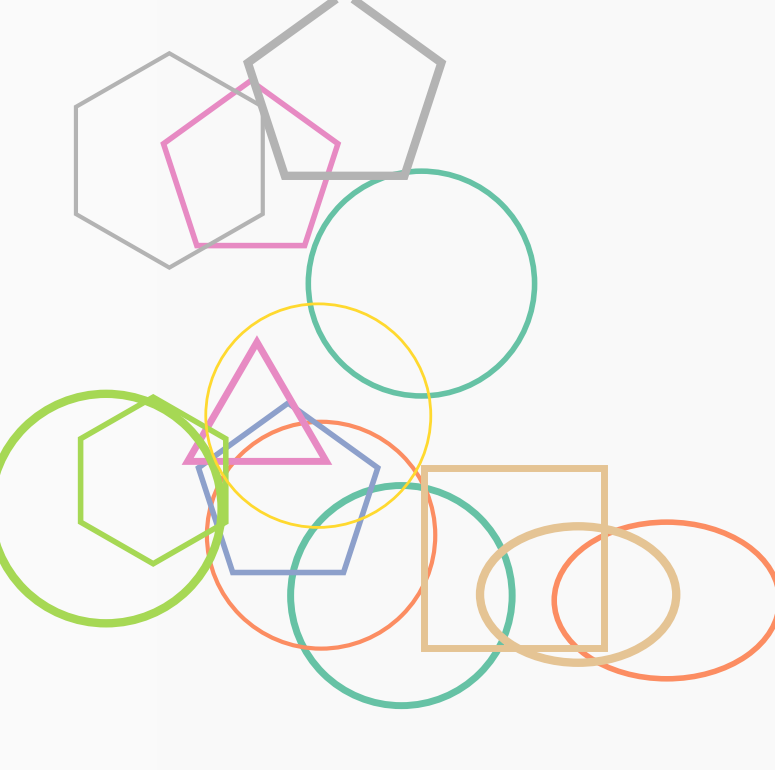[{"shape": "circle", "thickness": 2.5, "radius": 0.71, "center": [0.518, 0.227]}, {"shape": "circle", "thickness": 2, "radius": 0.73, "center": [0.544, 0.632]}, {"shape": "oval", "thickness": 2, "radius": 0.73, "center": [0.86, 0.22]}, {"shape": "circle", "thickness": 1.5, "radius": 0.74, "center": [0.414, 0.305]}, {"shape": "pentagon", "thickness": 2, "radius": 0.61, "center": [0.372, 0.355]}, {"shape": "triangle", "thickness": 2.5, "radius": 0.52, "center": [0.332, 0.452]}, {"shape": "pentagon", "thickness": 2, "radius": 0.59, "center": [0.324, 0.777]}, {"shape": "circle", "thickness": 3, "radius": 0.75, "center": [0.137, 0.34]}, {"shape": "hexagon", "thickness": 2, "radius": 0.54, "center": [0.198, 0.376]}, {"shape": "circle", "thickness": 1, "radius": 0.73, "center": [0.411, 0.46]}, {"shape": "oval", "thickness": 3, "radius": 0.63, "center": [0.746, 0.228]}, {"shape": "square", "thickness": 2.5, "radius": 0.58, "center": [0.663, 0.275]}, {"shape": "pentagon", "thickness": 3, "radius": 0.66, "center": [0.445, 0.878]}, {"shape": "hexagon", "thickness": 1.5, "radius": 0.7, "center": [0.219, 0.792]}]